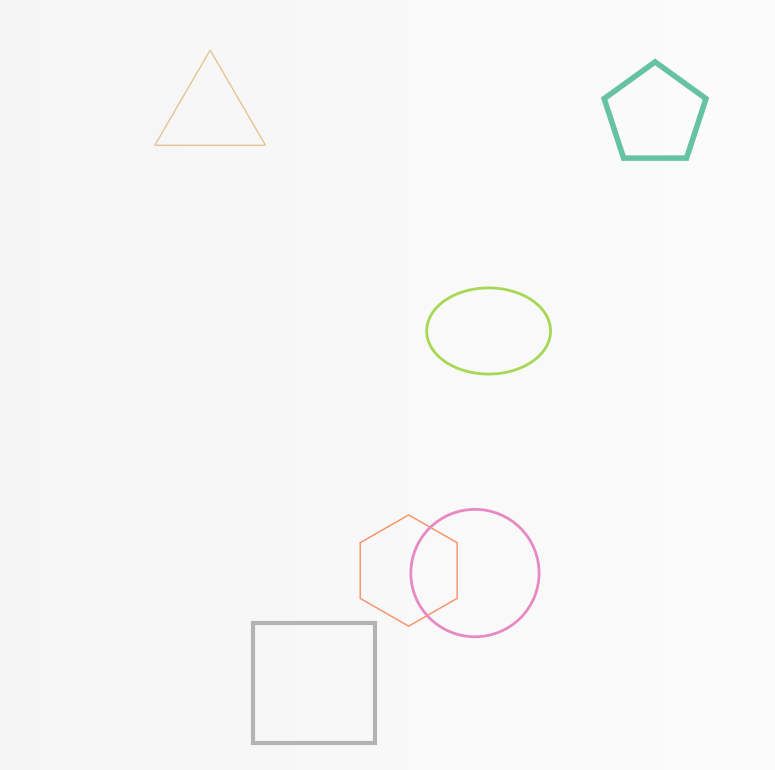[{"shape": "pentagon", "thickness": 2, "radius": 0.35, "center": [0.845, 0.851]}, {"shape": "hexagon", "thickness": 0.5, "radius": 0.36, "center": [0.527, 0.259]}, {"shape": "circle", "thickness": 1, "radius": 0.41, "center": [0.613, 0.256]}, {"shape": "oval", "thickness": 1, "radius": 0.4, "center": [0.63, 0.57]}, {"shape": "triangle", "thickness": 0.5, "radius": 0.41, "center": [0.271, 0.853]}, {"shape": "square", "thickness": 1.5, "radius": 0.39, "center": [0.405, 0.113]}]